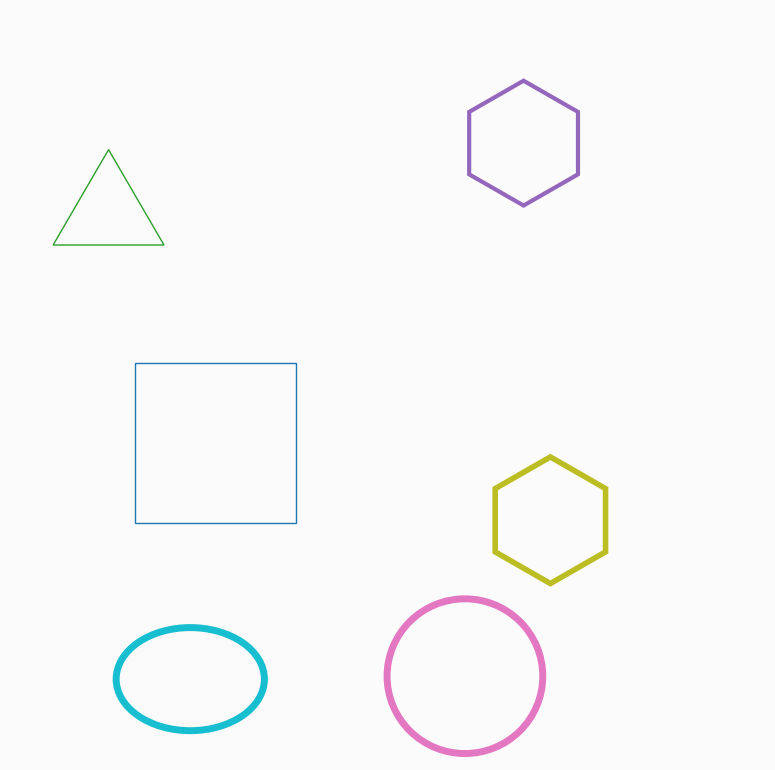[{"shape": "square", "thickness": 0.5, "radius": 0.52, "center": [0.278, 0.425]}, {"shape": "triangle", "thickness": 0.5, "radius": 0.41, "center": [0.14, 0.723]}, {"shape": "hexagon", "thickness": 1.5, "radius": 0.41, "center": [0.676, 0.814]}, {"shape": "circle", "thickness": 2.5, "radius": 0.5, "center": [0.6, 0.122]}, {"shape": "hexagon", "thickness": 2, "radius": 0.41, "center": [0.71, 0.324]}, {"shape": "oval", "thickness": 2.5, "radius": 0.48, "center": [0.246, 0.118]}]